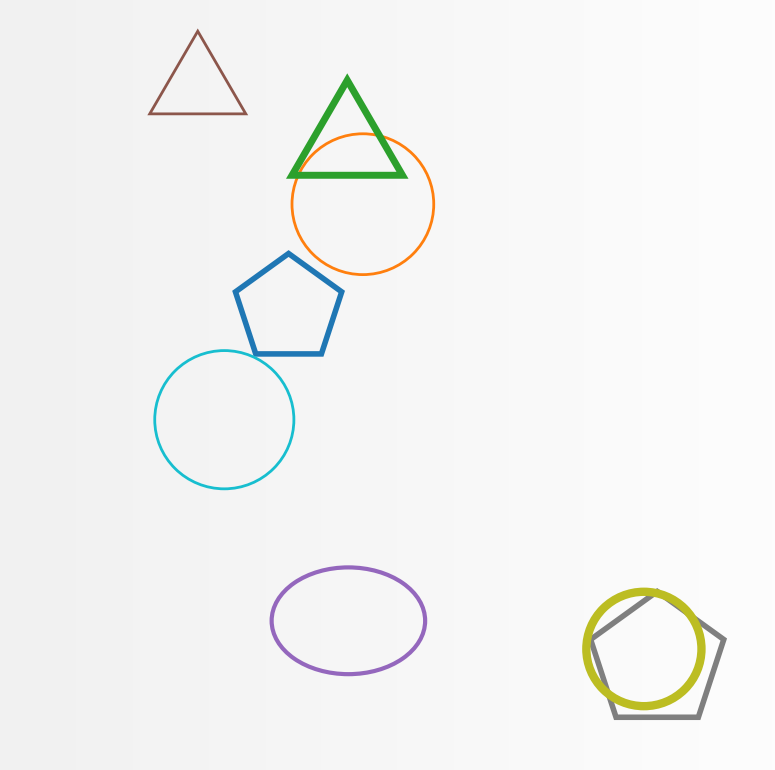[{"shape": "pentagon", "thickness": 2, "radius": 0.36, "center": [0.372, 0.599]}, {"shape": "circle", "thickness": 1, "radius": 0.46, "center": [0.468, 0.735]}, {"shape": "triangle", "thickness": 2.5, "radius": 0.41, "center": [0.448, 0.814]}, {"shape": "oval", "thickness": 1.5, "radius": 0.5, "center": [0.45, 0.194]}, {"shape": "triangle", "thickness": 1, "radius": 0.36, "center": [0.255, 0.888]}, {"shape": "pentagon", "thickness": 2, "radius": 0.45, "center": [0.848, 0.142]}, {"shape": "circle", "thickness": 3, "radius": 0.37, "center": [0.831, 0.157]}, {"shape": "circle", "thickness": 1, "radius": 0.45, "center": [0.289, 0.455]}]